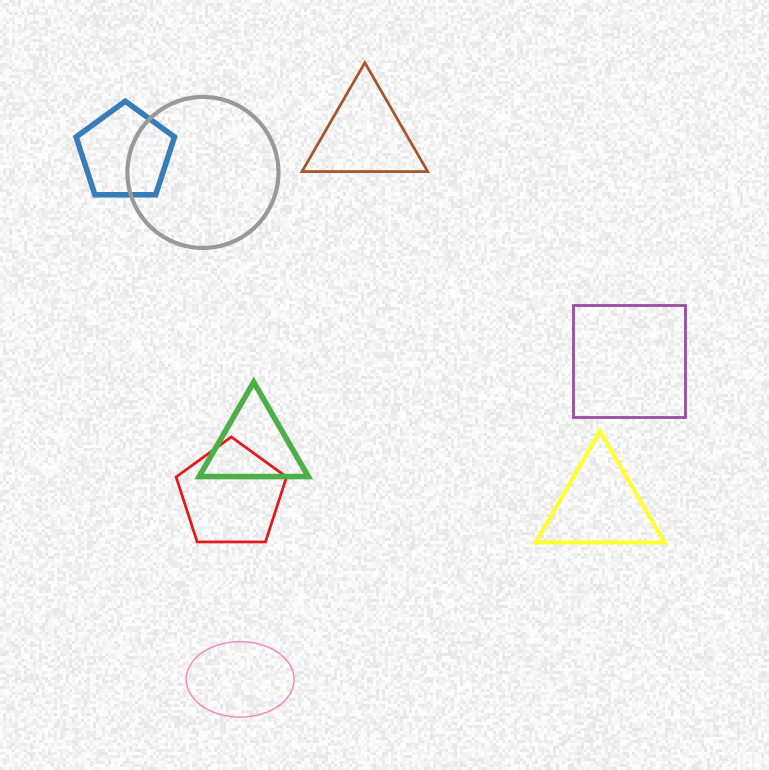[{"shape": "pentagon", "thickness": 1, "radius": 0.38, "center": [0.3, 0.357]}, {"shape": "pentagon", "thickness": 2, "radius": 0.34, "center": [0.163, 0.801]}, {"shape": "triangle", "thickness": 2, "radius": 0.41, "center": [0.329, 0.422]}, {"shape": "square", "thickness": 1, "radius": 0.36, "center": [0.817, 0.531]}, {"shape": "triangle", "thickness": 1.5, "radius": 0.48, "center": [0.779, 0.344]}, {"shape": "triangle", "thickness": 1, "radius": 0.47, "center": [0.474, 0.824]}, {"shape": "oval", "thickness": 0.5, "radius": 0.35, "center": [0.312, 0.118]}, {"shape": "circle", "thickness": 1.5, "radius": 0.49, "center": [0.264, 0.776]}]